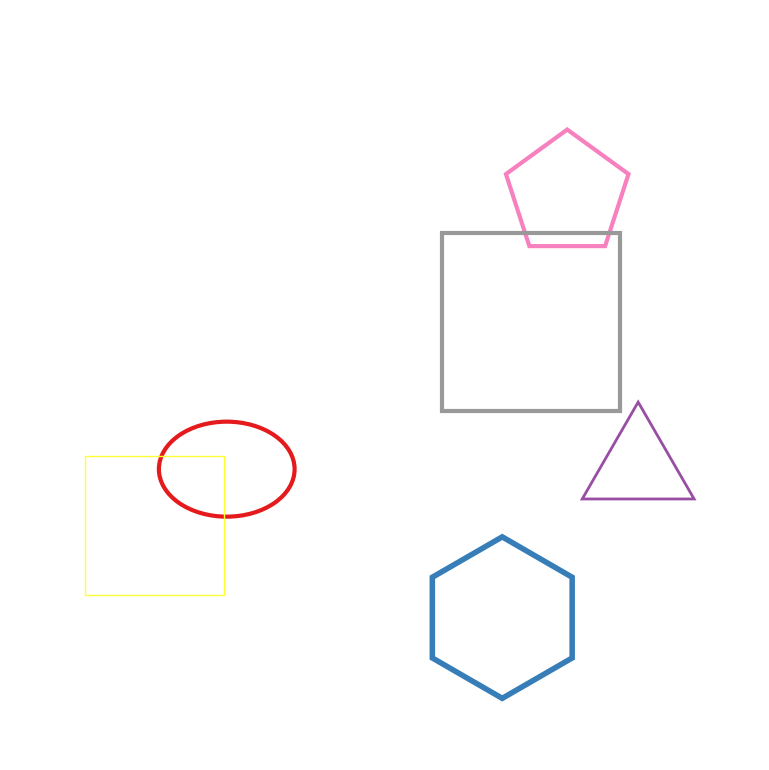[{"shape": "oval", "thickness": 1.5, "radius": 0.44, "center": [0.294, 0.391]}, {"shape": "hexagon", "thickness": 2, "radius": 0.52, "center": [0.652, 0.198]}, {"shape": "triangle", "thickness": 1, "radius": 0.42, "center": [0.829, 0.394]}, {"shape": "square", "thickness": 0.5, "radius": 0.45, "center": [0.2, 0.318]}, {"shape": "pentagon", "thickness": 1.5, "radius": 0.42, "center": [0.737, 0.748]}, {"shape": "square", "thickness": 1.5, "radius": 0.58, "center": [0.689, 0.582]}]